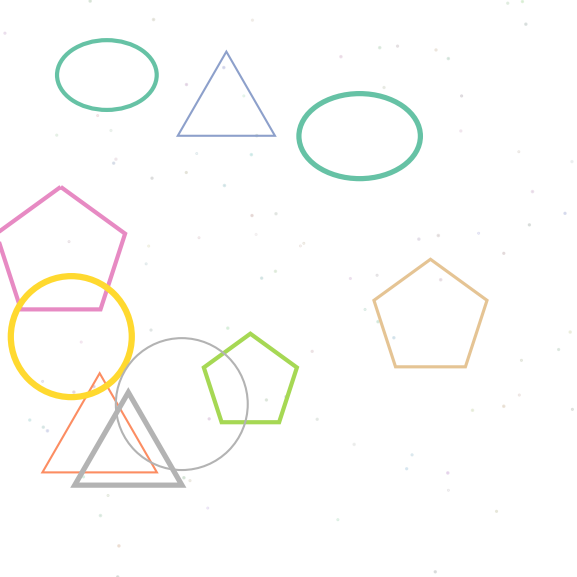[{"shape": "oval", "thickness": 2, "radius": 0.43, "center": [0.185, 0.869]}, {"shape": "oval", "thickness": 2.5, "radius": 0.53, "center": [0.623, 0.763]}, {"shape": "triangle", "thickness": 1, "radius": 0.57, "center": [0.173, 0.238]}, {"shape": "triangle", "thickness": 1, "radius": 0.49, "center": [0.392, 0.813]}, {"shape": "pentagon", "thickness": 2, "radius": 0.59, "center": [0.105, 0.558]}, {"shape": "pentagon", "thickness": 2, "radius": 0.42, "center": [0.434, 0.337]}, {"shape": "circle", "thickness": 3, "radius": 0.52, "center": [0.123, 0.416]}, {"shape": "pentagon", "thickness": 1.5, "radius": 0.51, "center": [0.745, 0.447]}, {"shape": "circle", "thickness": 1, "radius": 0.57, "center": [0.315, 0.299]}, {"shape": "triangle", "thickness": 2.5, "radius": 0.54, "center": [0.222, 0.213]}]